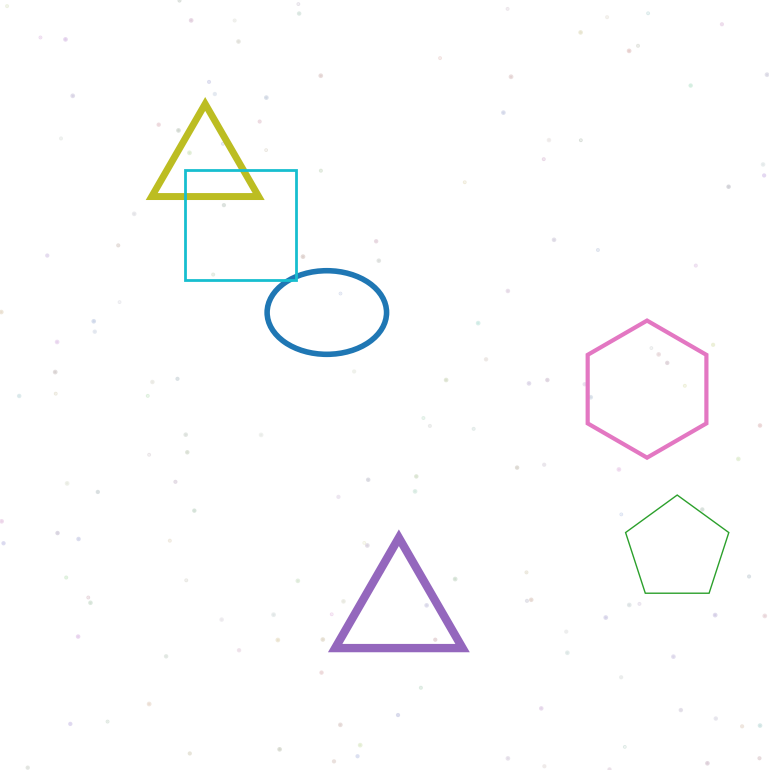[{"shape": "oval", "thickness": 2, "radius": 0.39, "center": [0.424, 0.594]}, {"shape": "pentagon", "thickness": 0.5, "radius": 0.35, "center": [0.879, 0.287]}, {"shape": "triangle", "thickness": 3, "radius": 0.48, "center": [0.518, 0.206]}, {"shape": "hexagon", "thickness": 1.5, "radius": 0.45, "center": [0.84, 0.495]}, {"shape": "triangle", "thickness": 2.5, "radius": 0.4, "center": [0.266, 0.785]}, {"shape": "square", "thickness": 1, "radius": 0.36, "center": [0.312, 0.708]}]